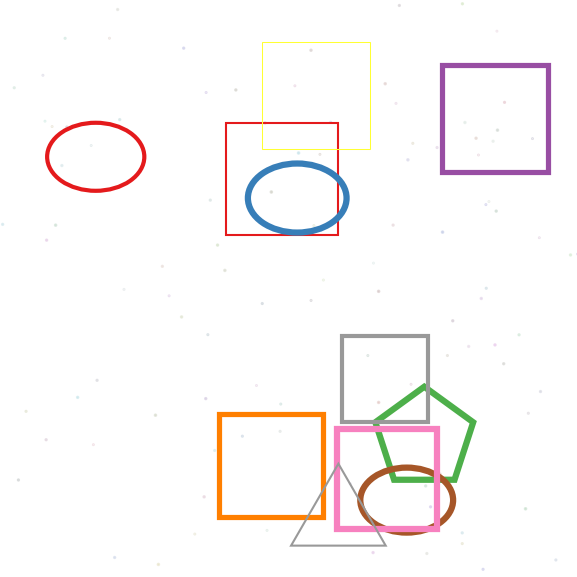[{"shape": "square", "thickness": 1, "radius": 0.49, "center": [0.488, 0.689]}, {"shape": "oval", "thickness": 2, "radius": 0.42, "center": [0.166, 0.728]}, {"shape": "oval", "thickness": 3, "radius": 0.43, "center": [0.515, 0.656]}, {"shape": "pentagon", "thickness": 3, "radius": 0.45, "center": [0.735, 0.24]}, {"shape": "square", "thickness": 2.5, "radius": 0.46, "center": [0.857, 0.794]}, {"shape": "square", "thickness": 2.5, "radius": 0.45, "center": [0.469, 0.193]}, {"shape": "square", "thickness": 0.5, "radius": 0.47, "center": [0.548, 0.834]}, {"shape": "oval", "thickness": 3, "radius": 0.4, "center": [0.704, 0.133]}, {"shape": "square", "thickness": 3, "radius": 0.43, "center": [0.67, 0.17]}, {"shape": "square", "thickness": 2, "radius": 0.37, "center": [0.667, 0.342]}, {"shape": "triangle", "thickness": 1, "radius": 0.47, "center": [0.586, 0.102]}]